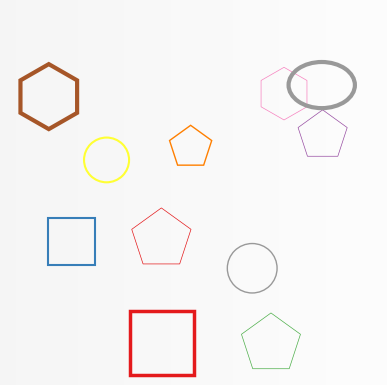[{"shape": "pentagon", "thickness": 0.5, "radius": 0.4, "center": [0.416, 0.38]}, {"shape": "square", "thickness": 2.5, "radius": 0.41, "center": [0.418, 0.109]}, {"shape": "square", "thickness": 1.5, "radius": 0.31, "center": [0.184, 0.372]}, {"shape": "pentagon", "thickness": 0.5, "radius": 0.4, "center": [0.699, 0.107]}, {"shape": "pentagon", "thickness": 0.5, "radius": 0.33, "center": [0.833, 0.648]}, {"shape": "pentagon", "thickness": 1, "radius": 0.29, "center": [0.492, 0.617]}, {"shape": "circle", "thickness": 1.5, "radius": 0.29, "center": [0.275, 0.585]}, {"shape": "hexagon", "thickness": 3, "radius": 0.42, "center": [0.126, 0.749]}, {"shape": "hexagon", "thickness": 0.5, "radius": 0.34, "center": [0.733, 0.757]}, {"shape": "circle", "thickness": 1, "radius": 0.32, "center": [0.651, 0.303]}, {"shape": "oval", "thickness": 3, "radius": 0.43, "center": [0.83, 0.779]}]